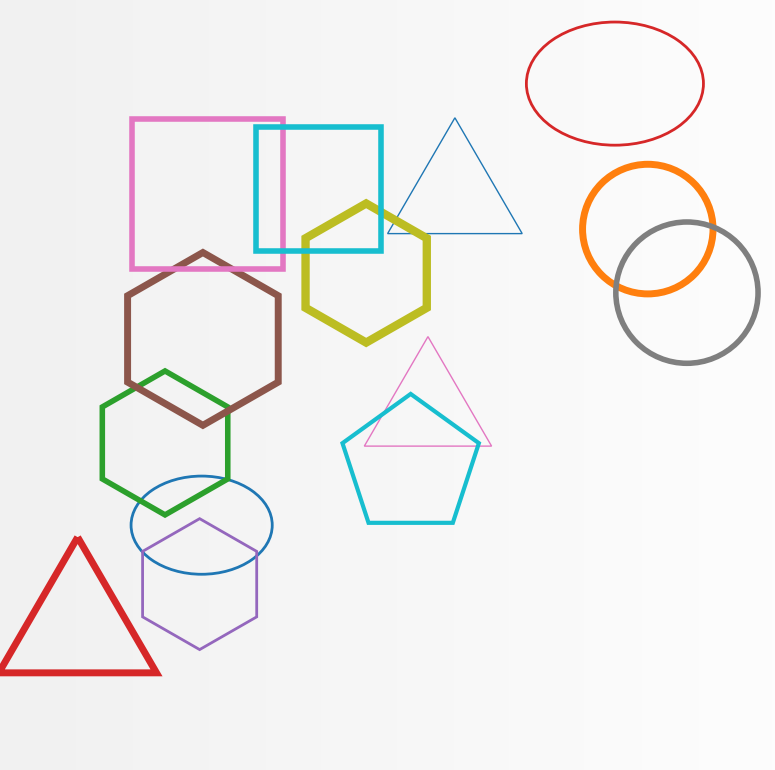[{"shape": "triangle", "thickness": 0.5, "radius": 0.5, "center": [0.587, 0.747]}, {"shape": "oval", "thickness": 1, "radius": 0.46, "center": [0.26, 0.318]}, {"shape": "circle", "thickness": 2.5, "radius": 0.42, "center": [0.836, 0.702]}, {"shape": "hexagon", "thickness": 2, "radius": 0.47, "center": [0.213, 0.425]}, {"shape": "oval", "thickness": 1, "radius": 0.57, "center": [0.793, 0.891]}, {"shape": "triangle", "thickness": 2.5, "radius": 0.59, "center": [0.1, 0.185]}, {"shape": "hexagon", "thickness": 1, "radius": 0.43, "center": [0.258, 0.241]}, {"shape": "hexagon", "thickness": 2.5, "radius": 0.56, "center": [0.262, 0.56]}, {"shape": "square", "thickness": 2, "radius": 0.49, "center": [0.267, 0.748]}, {"shape": "triangle", "thickness": 0.5, "radius": 0.47, "center": [0.552, 0.468]}, {"shape": "circle", "thickness": 2, "radius": 0.46, "center": [0.886, 0.62]}, {"shape": "hexagon", "thickness": 3, "radius": 0.45, "center": [0.472, 0.645]}, {"shape": "square", "thickness": 2, "radius": 0.4, "center": [0.411, 0.754]}, {"shape": "pentagon", "thickness": 1.5, "radius": 0.46, "center": [0.53, 0.396]}]